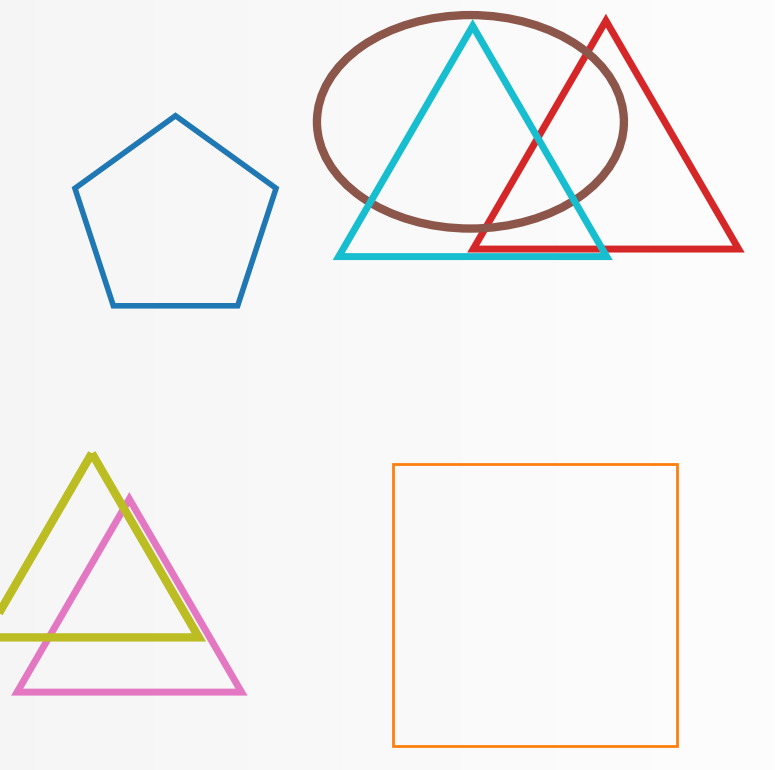[{"shape": "pentagon", "thickness": 2, "radius": 0.68, "center": [0.226, 0.713]}, {"shape": "square", "thickness": 1, "radius": 0.92, "center": [0.69, 0.214]}, {"shape": "triangle", "thickness": 2.5, "radius": 0.99, "center": [0.782, 0.775]}, {"shape": "oval", "thickness": 3, "radius": 0.99, "center": [0.607, 0.842]}, {"shape": "triangle", "thickness": 2.5, "radius": 0.84, "center": [0.167, 0.185]}, {"shape": "triangle", "thickness": 3, "radius": 0.8, "center": [0.119, 0.252]}, {"shape": "triangle", "thickness": 2.5, "radius": 1.0, "center": [0.61, 0.767]}]